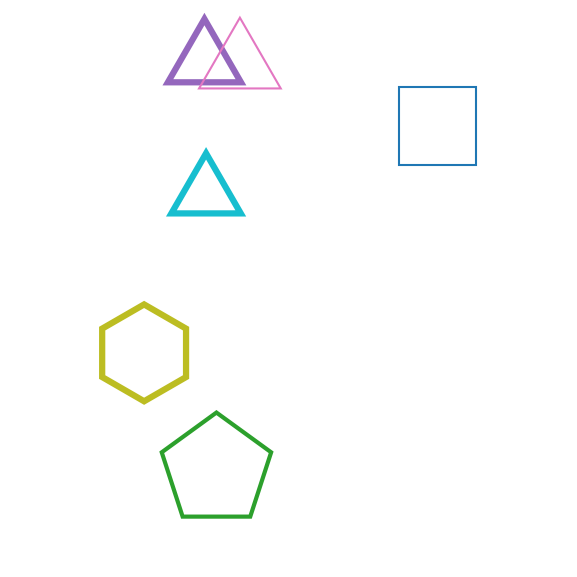[{"shape": "square", "thickness": 1, "radius": 0.33, "center": [0.757, 0.781]}, {"shape": "pentagon", "thickness": 2, "radius": 0.5, "center": [0.375, 0.185]}, {"shape": "triangle", "thickness": 3, "radius": 0.37, "center": [0.354, 0.893]}, {"shape": "triangle", "thickness": 1, "radius": 0.41, "center": [0.415, 0.887]}, {"shape": "hexagon", "thickness": 3, "radius": 0.42, "center": [0.25, 0.388]}, {"shape": "triangle", "thickness": 3, "radius": 0.35, "center": [0.357, 0.664]}]